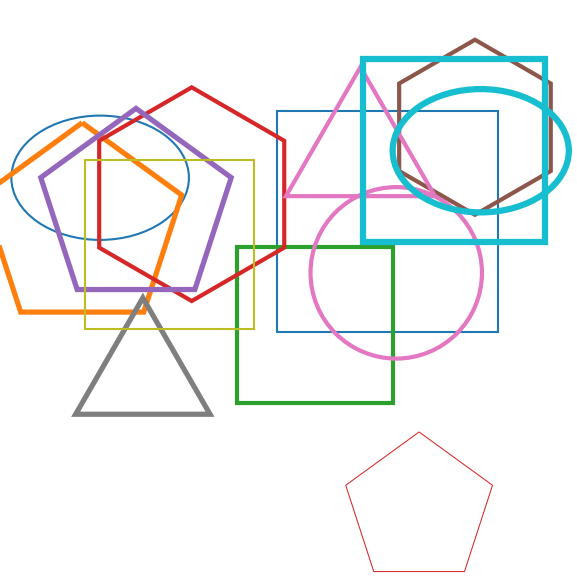[{"shape": "square", "thickness": 1, "radius": 0.95, "center": [0.671, 0.616]}, {"shape": "oval", "thickness": 1, "radius": 0.77, "center": [0.173, 0.691]}, {"shape": "pentagon", "thickness": 2.5, "radius": 0.91, "center": [0.142, 0.605]}, {"shape": "square", "thickness": 2, "radius": 0.67, "center": [0.546, 0.437]}, {"shape": "hexagon", "thickness": 2, "radius": 0.93, "center": [0.332, 0.663]}, {"shape": "pentagon", "thickness": 0.5, "radius": 0.67, "center": [0.726, 0.118]}, {"shape": "pentagon", "thickness": 2.5, "radius": 0.87, "center": [0.235, 0.638]}, {"shape": "hexagon", "thickness": 2, "radius": 0.76, "center": [0.822, 0.779]}, {"shape": "circle", "thickness": 2, "radius": 0.74, "center": [0.686, 0.527]}, {"shape": "triangle", "thickness": 2, "radius": 0.74, "center": [0.624, 0.734]}, {"shape": "triangle", "thickness": 2.5, "radius": 0.67, "center": [0.247, 0.349]}, {"shape": "square", "thickness": 1, "radius": 0.73, "center": [0.293, 0.575]}, {"shape": "oval", "thickness": 3, "radius": 0.76, "center": [0.832, 0.738]}, {"shape": "square", "thickness": 3, "radius": 0.79, "center": [0.786, 0.738]}]